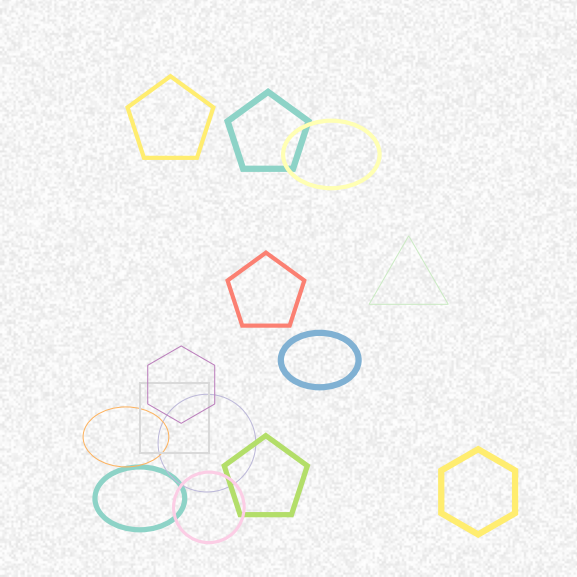[{"shape": "pentagon", "thickness": 3, "radius": 0.37, "center": [0.464, 0.766]}, {"shape": "oval", "thickness": 2.5, "radius": 0.39, "center": [0.242, 0.136]}, {"shape": "oval", "thickness": 2, "radius": 0.42, "center": [0.574, 0.732]}, {"shape": "circle", "thickness": 0.5, "radius": 0.42, "center": [0.358, 0.232]}, {"shape": "pentagon", "thickness": 2, "radius": 0.35, "center": [0.461, 0.492]}, {"shape": "oval", "thickness": 3, "radius": 0.34, "center": [0.554, 0.376]}, {"shape": "oval", "thickness": 0.5, "radius": 0.37, "center": [0.218, 0.243]}, {"shape": "pentagon", "thickness": 2.5, "radius": 0.38, "center": [0.46, 0.169]}, {"shape": "circle", "thickness": 1.5, "radius": 0.31, "center": [0.362, 0.121]}, {"shape": "square", "thickness": 1, "radius": 0.3, "center": [0.303, 0.275]}, {"shape": "hexagon", "thickness": 0.5, "radius": 0.33, "center": [0.314, 0.333]}, {"shape": "triangle", "thickness": 0.5, "radius": 0.4, "center": [0.708, 0.512]}, {"shape": "pentagon", "thickness": 2, "radius": 0.39, "center": [0.295, 0.789]}, {"shape": "hexagon", "thickness": 3, "radius": 0.37, "center": [0.828, 0.147]}]